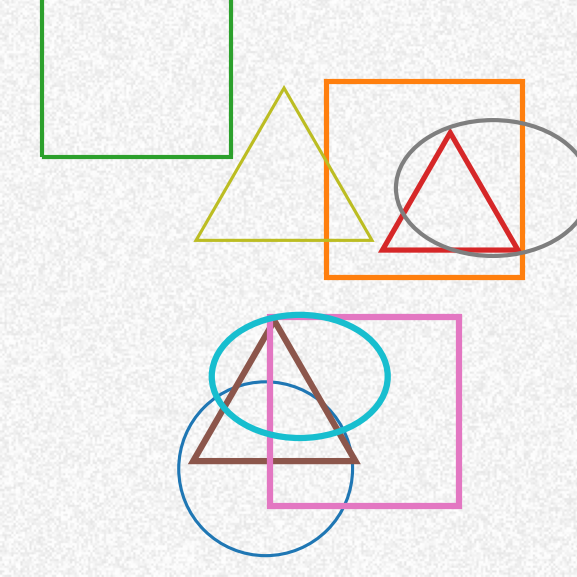[{"shape": "circle", "thickness": 1.5, "radius": 0.75, "center": [0.46, 0.187]}, {"shape": "square", "thickness": 2.5, "radius": 0.85, "center": [0.734, 0.689]}, {"shape": "square", "thickness": 2, "radius": 0.82, "center": [0.237, 0.891]}, {"shape": "triangle", "thickness": 2.5, "radius": 0.68, "center": [0.78, 0.634]}, {"shape": "triangle", "thickness": 3, "radius": 0.81, "center": [0.475, 0.282]}, {"shape": "square", "thickness": 3, "radius": 0.82, "center": [0.632, 0.287]}, {"shape": "oval", "thickness": 2, "radius": 0.84, "center": [0.854, 0.674]}, {"shape": "triangle", "thickness": 1.5, "radius": 0.88, "center": [0.492, 0.671]}, {"shape": "oval", "thickness": 3, "radius": 0.76, "center": [0.519, 0.347]}]